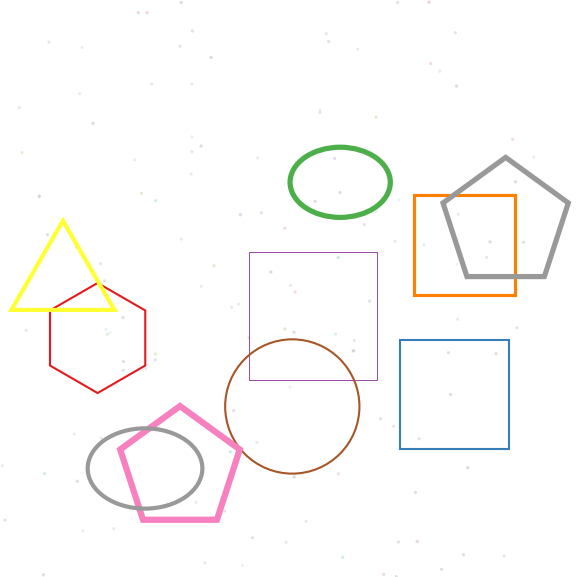[{"shape": "hexagon", "thickness": 1, "radius": 0.48, "center": [0.169, 0.414]}, {"shape": "square", "thickness": 1, "radius": 0.47, "center": [0.787, 0.316]}, {"shape": "oval", "thickness": 2.5, "radius": 0.43, "center": [0.589, 0.683]}, {"shape": "square", "thickness": 0.5, "radius": 0.56, "center": [0.542, 0.452]}, {"shape": "square", "thickness": 1.5, "radius": 0.44, "center": [0.804, 0.575]}, {"shape": "triangle", "thickness": 2, "radius": 0.52, "center": [0.109, 0.514]}, {"shape": "circle", "thickness": 1, "radius": 0.58, "center": [0.506, 0.295]}, {"shape": "pentagon", "thickness": 3, "radius": 0.54, "center": [0.312, 0.187]}, {"shape": "pentagon", "thickness": 2.5, "radius": 0.57, "center": [0.876, 0.612]}, {"shape": "oval", "thickness": 2, "radius": 0.5, "center": [0.251, 0.188]}]